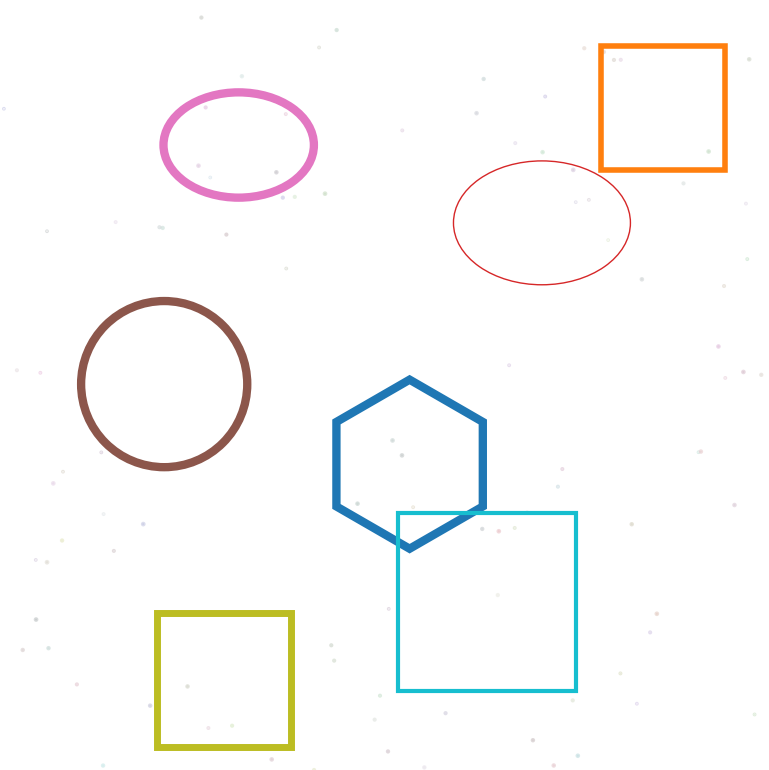[{"shape": "hexagon", "thickness": 3, "radius": 0.55, "center": [0.532, 0.397]}, {"shape": "square", "thickness": 2, "radius": 0.4, "center": [0.861, 0.86]}, {"shape": "oval", "thickness": 0.5, "radius": 0.57, "center": [0.704, 0.711]}, {"shape": "circle", "thickness": 3, "radius": 0.54, "center": [0.213, 0.501]}, {"shape": "oval", "thickness": 3, "radius": 0.49, "center": [0.31, 0.812]}, {"shape": "square", "thickness": 2.5, "radius": 0.43, "center": [0.291, 0.117]}, {"shape": "square", "thickness": 1.5, "radius": 0.58, "center": [0.632, 0.219]}]